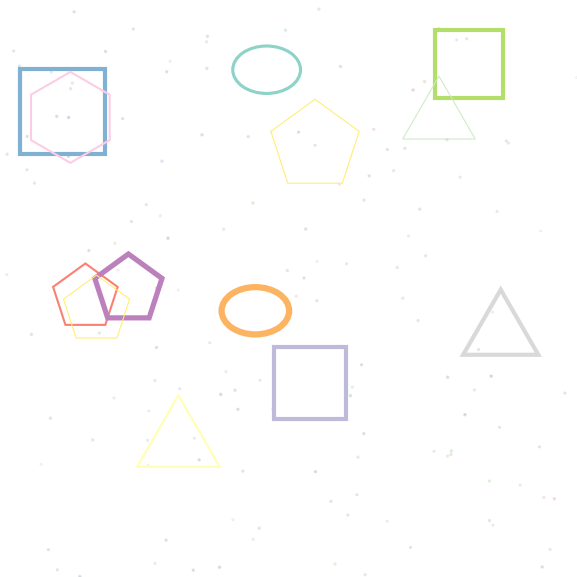[{"shape": "oval", "thickness": 1.5, "radius": 0.29, "center": [0.462, 0.878]}, {"shape": "triangle", "thickness": 1, "radius": 0.41, "center": [0.309, 0.232]}, {"shape": "square", "thickness": 2, "radius": 0.31, "center": [0.537, 0.336]}, {"shape": "pentagon", "thickness": 1, "radius": 0.29, "center": [0.148, 0.484]}, {"shape": "square", "thickness": 2, "radius": 0.37, "center": [0.108, 0.806]}, {"shape": "oval", "thickness": 3, "radius": 0.29, "center": [0.442, 0.461]}, {"shape": "square", "thickness": 2, "radius": 0.3, "center": [0.812, 0.888]}, {"shape": "hexagon", "thickness": 1, "radius": 0.39, "center": [0.122, 0.796]}, {"shape": "triangle", "thickness": 2, "radius": 0.38, "center": [0.867, 0.422]}, {"shape": "pentagon", "thickness": 2.5, "radius": 0.31, "center": [0.222, 0.498]}, {"shape": "triangle", "thickness": 0.5, "radius": 0.36, "center": [0.76, 0.795]}, {"shape": "pentagon", "thickness": 0.5, "radius": 0.4, "center": [0.546, 0.747]}, {"shape": "pentagon", "thickness": 0.5, "radius": 0.3, "center": [0.167, 0.462]}]